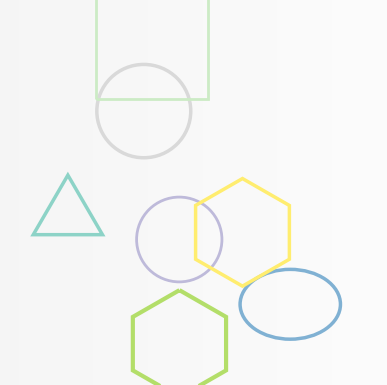[{"shape": "triangle", "thickness": 2.5, "radius": 0.52, "center": [0.175, 0.442]}, {"shape": "circle", "thickness": 2, "radius": 0.55, "center": [0.463, 0.378]}, {"shape": "oval", "thickness": 2.5, "radius": 0.65, "center": [0.749, 0.21]}, {"shape": "hexagon", "thickness": 3, "radius": 0.69, "center": [0.463, 0.107]}, {"shape": "circle", "thickness": 2.5, "radius": 0.61, "center": [0.371, 0.711]}, {"shape": "square", "thickness": 2, "radius": 0.72, "center": [0.392, 0.888]}, {"shape": "hexagon", "thickness": 2.5, "radius": 0.7, "center": [0.626, 0.396]}]